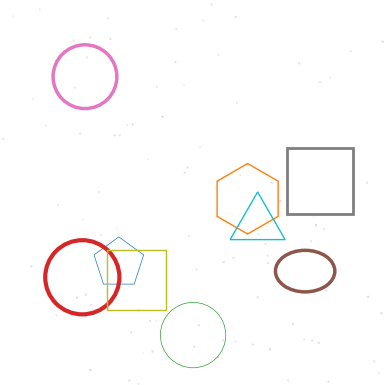[{"shape": "pentagon", "thickness": 0.5, "radius": 0.34, "center": [0.309, 0.317]}, {"shape": "hexagon", "thickness": 1, "radius": 0.46, "center": [0.643, 0.484]}, {"shape": "circle", "thickness": 0.5, "radius": 0.42, "center": [0.501, 0.13]}, {"shape": "circle", "thickness": 3, "radius": 0.48, "center": [0.214, 0.28]}, {"shape": "oval", "thickness": 2.5, "radius": 0.39, "center": [0.793, 0.296]}, {"shape": "circle", "thickness": 2.5, "radius": 0.41, "center": [0.221, 0.801]}, {"shape": "square", "thickness": 2, "radius": 0.43, "center": [0.831, 0.53]}, {"shape": "square", "thickness": 1, "radius": 0.39, "center": [0.355, 0.272]}, {"shape": "triangle", "thickness": 1, "radius": 0.41, "center": [0.669, 0.419]}]